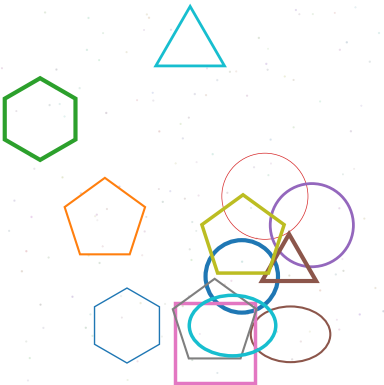[{"shape": "circle", "thickness": 3, "radius": 0.47, "center": [0.628, 0.282]}, {"shape": "hexagon", "thickness": 1, "radius": 0.49, "center": [0.33, 0.154]}, {"shape": "pentagon", "thickness": 1.5, "radius": 0.55, "center": [0.272, 0.428]}, {"shape": "hexagon", "thickness": 3, "radius": 0.53, "center": [0.104, 0.691]}, {"shape": "circle", "thickness": 0.5, "radius": 0.56, "center": [0.688, 0.49]}, {"shape": "circle", "thickness": 2, "radius": 0.54, "center": [0.81, 0.415]}, {"shape": "oval", "thickness": 1.5, "radius": 0.52, "center": [0.755, 0.132]}, {"shape": "triangle", "thickness": 3, "radius": 0.41, "center": [0.751, 0.311]}, {"shape": "square", "thickness": 2.5, "radius": 0.52, "center": [0.558, 0.11]}, {"shape": "pentagon", "thickness": 1.5, "radius": 0.57, "center": [0.558, 0.162]}, {"shape": "pentagon", "thickness": 2.5, "radius": 0.56, "center": [0.631, 0.382]}, {"shape": "triangle", "thickness": 2, "radius": 0.52, "center": [0.494, 0.88]}, {"shape": "oval", "thickness": 2.5, "radius": 0.56, "center": [0.604, 0.154]}]